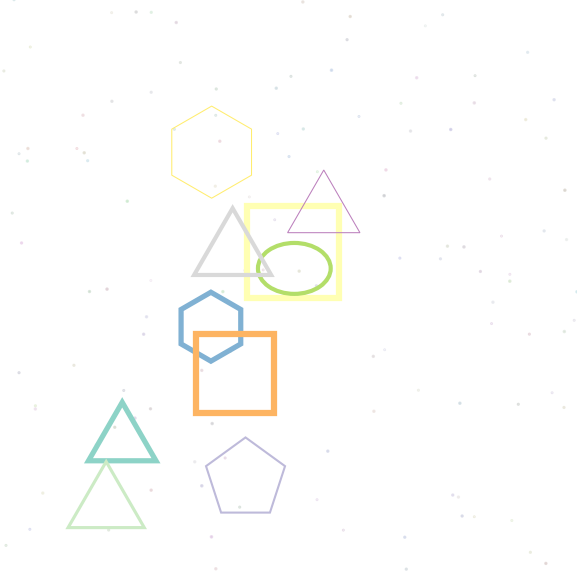[{"shape": "triangle", "thickness": 2.5, "radius": 0.34, "center": [0.212, 0.235]}, {"shape": "square", "thickness": 3, "radius": 0.4, "center": [0.507, 0.562]}, {"shape": "pentagon", "thickness": 1, "radius": 0.36, "center": [0.425, 0.17]}, {"shape": "hexagon", "thickness": 2.5, "radius": 0.3, "center": [0.365, 0.433]}, {"shape": "square", "thickness": 3, "radius": 0.34, "center": [0.407, 0.352]}, {"shape": "oval", "thickness": 2, "radius": 0.31, "center": [0.51, 0.534]}, {"shape": "triangle", "thickness": 2, "radius": 0.39, "center": [0.403, 0.562]}, {"shape": "triangle", "thickness": 0.5, "radius": 0.36, "center": [0.561, 0.632]}, {"shape": "triangle", "thickness": 1.5, "radius": 0.38, "center": [0.184, 0.124]}, {"shape": "hexagon", "thickness": 0.5, "radius": 0.4, "center": [0.367, 0.736]}]